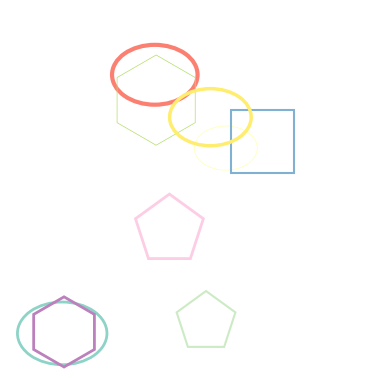[{"shape": "oval", "thickness": 2, "radius": 0.58, "center": [0.162, 0.134]}, {"shape": "oval", "thickness": 0.5, "radius": 0.41, "center": [0.586, 0.615]}, {"shape": "oval", "thickness": 3, "radius": 0.56, "center": [0.402, 0.806]}, {"shape": "square", "thickness": 1.5, "radius": 0.41, "center": [0.682, 0.633]}, {"shape": "hexagon", "thickness": 0.5, "radius": 0.59, "center": [0.406, 0.74]}, {"shape": "pentagon", "thickness": 2, "radius": 0.46, "center": [0.44, 0.403]}, {"shape": "hexagon", "thickness": 2, "radius": 0.46, "center": [0.166, 0.138]}, {"shape": "pentagon", "thickness": 1.5, "radius": 0.4, "center": [0.535, 0.164]}, {"shape": "oval", "thickness": 2.5, "radius": 0.53, "center": [0.546, 0.696]}]